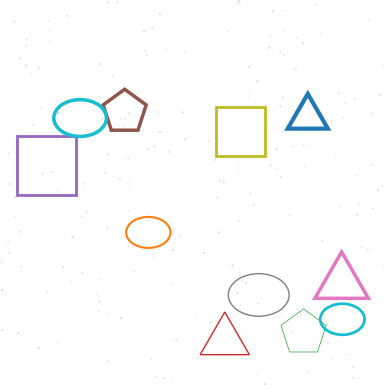[{"shape": "triangle", "thickness": 3, "radius": 0.3, "center": [0.799, 0.696]}, {"shape": "oval", "thickness": 1.5, "radius": 0.29, "center": [0.385, 0.396]}, {"shape": "pentagon", "thickness": 0.5, "radius": 0.31, "center": [0.789, 0.136]}, {"shape": "triangle", "thickness": 1, "radius": 0.37, "center": [0.584, 0.116]}, {"shape": "square", "thickness": 2, "radius": 0.38, "center": [0.121, 0.571]}, {"shape": "pentagon", "thickness": 2.5, "radius": 0.29, "center": [0.324, 0.709]}, {"shape": "triangle", "thickness": 2.5, "radius": 0.4, "center": [0.887, 0.265]}, {"shape": "oval", "thickness": 1, "radius": 0.39, "center": [0.672, 0.234]}, {"shape": "square", "thickness": 2, "radius": 0.32, "center": [0.625, 0.658]}, {"shape": "oval", "thickness": 2, "radius": 0.29, "center": [0.889, 0.171]}, {"shape": "oval", "thickness": 2.5, "radius": 0.34, "center": [0.208, 0.693]}]